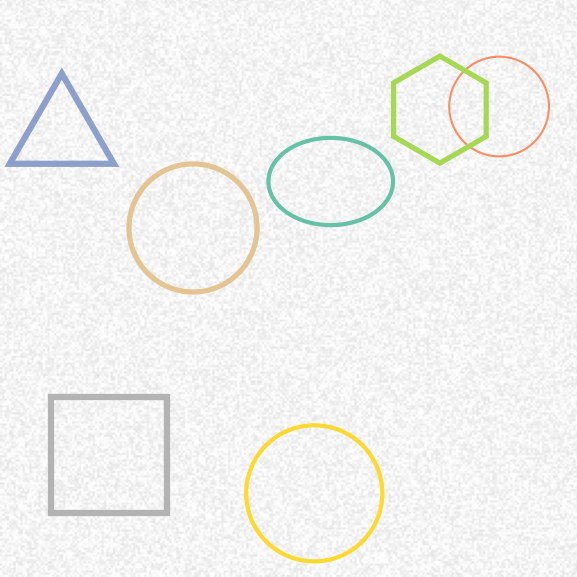[{"shape": "oval", "thickness": 2, "radius": 0.54, "center": [0.573, 0.685]}, {"shape": "circle", "thickness": 1, "radius": 0.43, "center": [0.864, 0.815]}, {"shape": "triangle", "thickness": 3, "radius": 0.52, "center": [0.107, 0.768]}, {"shape": "hexagon", "thickness": 2.5, "radius": 0.46, "center": [0.762, 0.809]}, {"shape": "circle", "thickness": 2, "radius": 0.59, "center": [0.544, 0.145]}, {"shape": "circle", "thickness": 2.5, "radius": 0.55, "center": [0.334, 0.604]}, {"shape": "square", "thickness": 3, "radius": 0.5, "center": [0.188, 0.211]}]